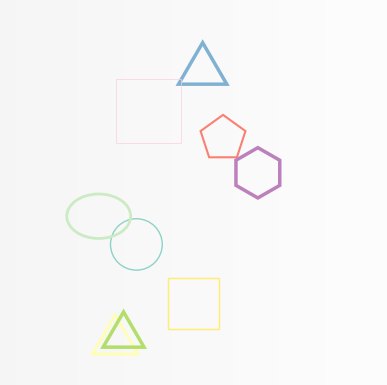[{"shape": "circle", "thickness": 1, "radius": 0.33, "center": [0.352, 0.365]}, {"shape": "triangle", "thickness": 2, "radius": 0.34, "center": [0.297, 0.114]}, {"shape": "pentagon", "thickness": 1.5, "radius": 0.3, "center": [0.576, 0.641]}, {"shape": "triangle", "thickness": 2.5, "radius": 0.36, "center": [0.523, 0.817]}, {"shape": "triangle", "thickness": 2.5, "radius": 0.3, "center": [0.319, 0.129]}, {"shape": "square", "thickness": 0.5, "radius": 0.42, "center": [0.384, 0.712]}, {"shape": "hexagon", "thickness": 2.5, "radius": 0.33, "center": [0.665, 0.551]}, {"shape": "oval", "thickness": 2, "radius": 0.41, "center": [0.255, 0.438]}, {"shape": "square", "thickness": 1, "radius": 0.33, "center": [0.499, 0.211]}]